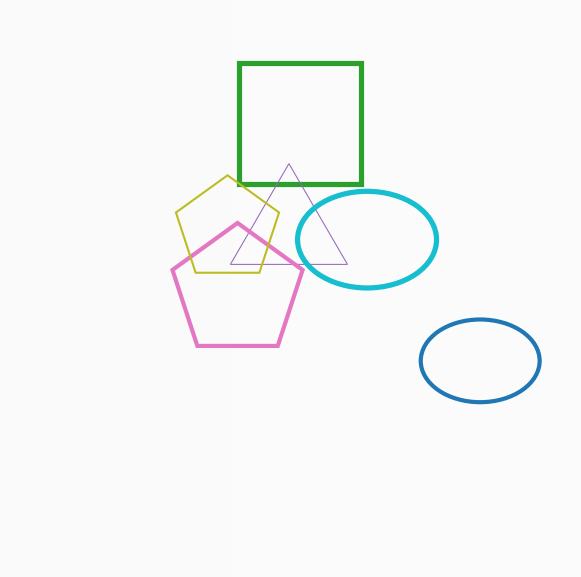[{"shape": "oval", "thickness": 2, "radius": 0.51, "center": [0.826, 0.374]}, {"shape": "square", "thickness": 2.5, "radius": 0.52, "center": [0.516, 0.786]}, {"shape": "triangle", "thickness": 0.5, "radius": 0.58, "center": [0.497, 0.599]}, {"shape": "pentagon", "thickness": 2, "radius": 0.59, "center": [0.409, 0.495]}, {"shape": "pentagon", "thickness": 1, "radius": 0.47, "center": [0.391, 0.602]}, {"shape": "oval", "thickness": 2.5, "radius": 0.6, "center": [0.631, 0.584]}]